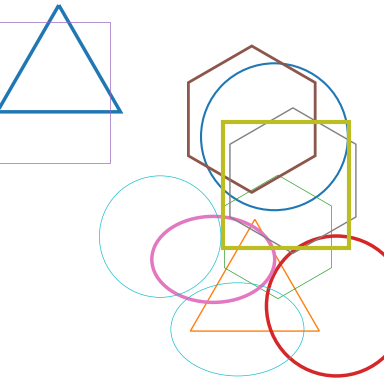[{"shape": "circle", "thickness": 1.5, "radius": 0.95, "center": [0.713, 0.645]}, {"shape": "triangle", "thickness": 2.5, "radius": 0.92, "center": [0.153, 0.802]}, {"shape": "triangle", "thickness": 1, "radius": 0.97, "center": [0.662, 0.237]}, {"shape": "hexagon", "thickness": 0.5, "radius": 0.8, "center": [0.722, 0.385]}, {"shape": "circle", "thickness": 2.5, "radius": 0.91, "center": [0.874, 0.205]}, {"shape": "square", "thickness": 0.5, "radius": 0.92, "center": [0.102, 0.761]}, {"shape": "hexagon", "thickness": 2, "radius": 0.95, "center": [0.654, 0.69]}, {"shape": "oval", "thickness": 2.5, "radius": 0.8, "center": [0.554, 0.326]}, {"shape": "hexagon", "thickness": 1, "radius": 0.94, "center": [0.761, 0.531]}, {"shape": "square", "thickness": 3, "radius": 0.82, "center": [0.742, 0.519]}, {"shape": "circle", "thickness": 0.5, "radius": 0.79, "center": [0.416, 0.385]}, {"shape": "oval", "thickness": 0.5, "radius": 0.86, "center": [0.617, 0.144]}]